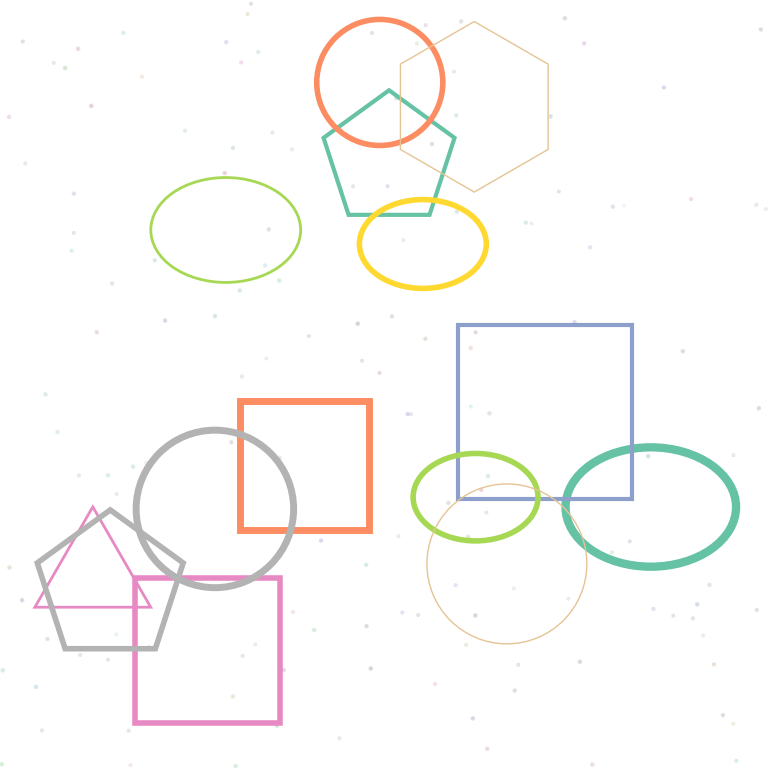[{"shape": "pentagon", "thickness": 1.5, "radius": 0.45, "center": [0.505, 0.793]}, {"shape": "oval", "thickness": 3, "radius": 0.55, "center": [0.845, 0.342]}, {"shape": "circle", "thickness": 2, "radius": 0.41, "center": [0.493, 0.893]}, {"shape": "square", "thickness": 2.5, "radius": 0.42, "center": [0.395, 0.395]}, {"shape": "square", "thickness": 1.5, "radius": 0.56, "center": [0.708, 0.465]}, {"shape": "triangle", "thickness": 1, "radius": 0.43, "center": [0.121, 0.255]}, {"shape": "square", "thickness": 2, "radius": 0.47, "center": [0.27, 0.155]}, {"shape": "oval", "thickness": 2, "radius": 0.41, "center": [0.618, 0.354]}, {"shape": "oval", "thickness": 1, "radius": 0.49, "center": [0.293, 0.701]}, {"shape": "oval", "thickness": 2, "radius": 0.41, "center": [0.549, 0.683]}, {"shape": "circle", "thickness": 0.5, "radius": 0.52, "center": [0.658, 0.268]}, {"shape": "hexagon", "thickness": 0.5, "radius": 0.55, "center": [0.616, 0.861]}, {"shape": "circle", "thickness": 2.5, "radius": 0.51, "center": [0.279, 0.339]}, {"shape": "pentagon", "thickness": 2, "radius": 0.5, "center": [0.143, 0.238]}]